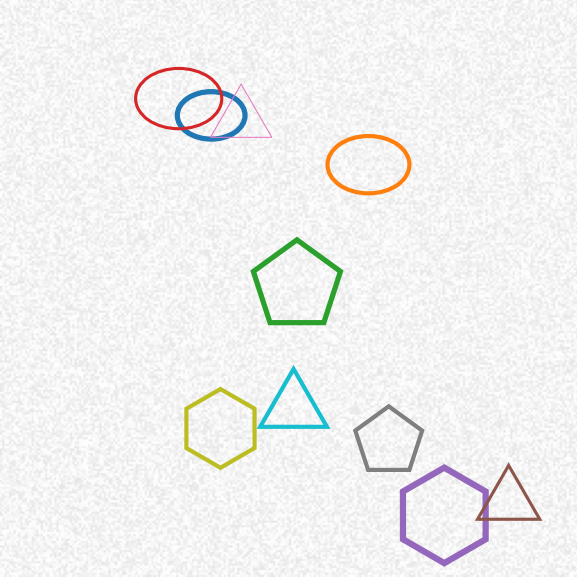[{"shape": "oval", "thickness": 2.5, "radius": 0.29, "center": [0.366, 0.799]}, {"shape": "oval", "thickness": 2, "radius": 0.35, "center": [0.638, 0.714]}, {"shape": "pentagon", "thickness": 2.5, "radius": 0.4, "center": [0.514, 0.505]}, {"shape": "oval", "thickness": 1.5, "radius": 0.37, "center": [0.309, 0.828]}, {"shape": "hexagon", "thickness": 3, "radius": 0.41, "center": [0.769, 0.107]}, {"shape": "triangle", "thickness": 1.5, "radius": 0.31, "center": [0.881, 0.131]}, {"shape": "triangle", "thickness": 0.5, "radius": 0.31, "center": [0.418, 0.792]}, {"shape": "pentagon", "thickness": 2, "radius": 0.3, "center": [0.673, 0.235]}, {"shape": "hexagon", "thickness": 2, "radius": 0.34, "center": [0.382, 0.257]}, {"shape": "triangle", "thickness": 2, "radius": 0.33, "center": [0.508, 0.293]}]